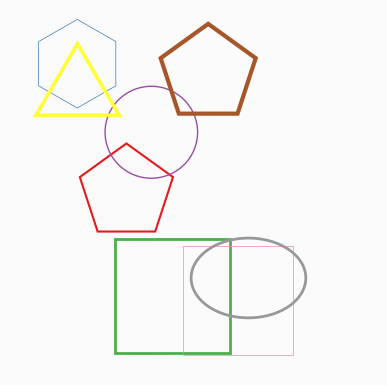[{"shape": "pentagon", "thickness": 1.5, "radius": 0.63, "center": [0.326, 0.501]}, {"shape": "hexagon", "thickness": 0.5, "radius": 0.57, "center": [0.199, 0.835]}, {"shape": "square", "thickness": 2, "radius": 0.74, "center": [0.445, 0.231]}, {"shape": "circle", "thickness": 1, "radius": 0.6, "center": [0.391, 0.656]}, {"shape": "triangle", "thickness": 2.5, "radius": 0.62, "center": [0.2, 0.763]}, {"shape": "pentagon", "thickness": 3, "radius": 0.64, "center": [0.537, 0.809]}, {"shape": "square", "thickness": 0.5, "radius": 0.71, "center": [0.615, 0.219]}, {"shape": "oval", "thickness": 2, "radius": 0.74, "center": [0.641, 0.278]}]